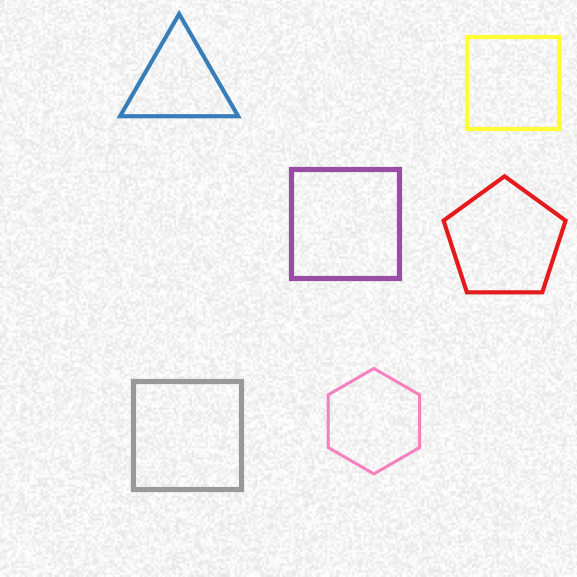[{"shape": "pentagon", "thickness": 2, "radius": 0.56, "center": [0.874, 0.583]}, {"shape": "triangle", "thickness": 2, "radius": 0.59, "center": [0.31, 0.857]}, {"shape": "square", "thickness": 2.5, "radius": 0.47, "center": [0.597, 0.612]}, {"shape": "square", "thickness": 2, "radius": 0.4, "center": [0.888, 0.856]}, {"shape": "hexagon", "thickness": 1.5, "radius": 0.46, "center": [0.647, 0.27]}, {"shape": "square", "thickness": 2.5, "radius": 0.47, "center": [0.324, 0.246]}]